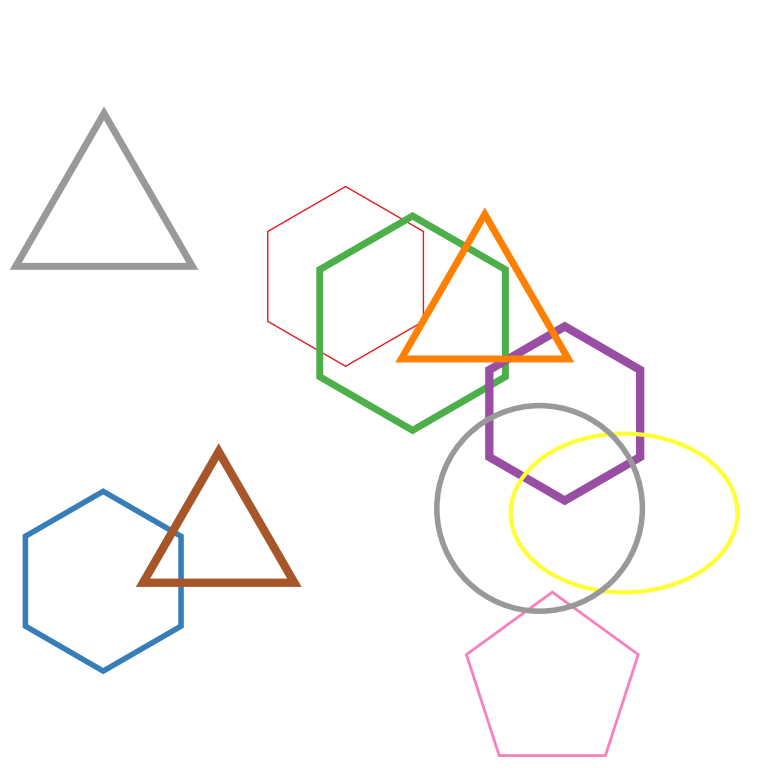[{"shape": "hexagon", "thickness": 0.5, "radius": 0.58, "center": [0.449, 0.641]}, {"shape": "hexagon", "thickness": 2, "radius": 0.58, "center": [0.134, 0.245]}, {"shape": "hexagon", "thickness": 2.5, "radius": 0.7, "center": [0.536, 0.58]}, {"shape": "hexagon", "thickness": 3, "radius": 0.57, "center": [0.733, 0.463]}, {"shape": "triangle", "thickness": 2.5, "radius": 0.63, "center": [0.63, 0.596]}, {"shape": "oval", "thickness": 1.5, "radius": 0.74, "center": [0.81, 0.334]}, {"shape": "triangle", "thickness": 3, "radius": 0.57, "center": [0.284, 0.3]}, {"shape": "pentagon", "thickness": 1, "radius": 0.59, "center": [0.717, 0.114]}, {"shape": "circle", "thickness": 2, "radius": 0.67, "center": [0.701, 0.34]}, {"shape": "triangle", "thickness": 2.5, "radius": 0.66, "center": [0.135, 0.72]}]